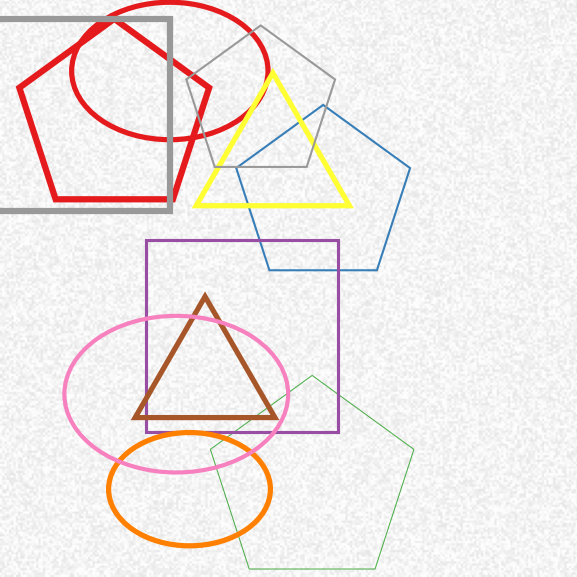[{"shape": "oval", "thickness": 2.5, "radius": 0.85, "center": [0.294, 0.876]}, {"shape": "pentagon", "thickness": 3, "radius": 0.86, "center": [0.198, 0.794]}, {"shape": "pentagon", "thickness": 1, "radius": 0.79, "center": [0.56, 0.659]}, {"shape": "pentagon", "thickness": 0.5, "radius": 0.93, "center": [0.54, 0.164]}, {"shape": "square", "thickness": 1.5, "radius": 0.83, "center": [0.418, 0.418]}, {"shape": "oval", "thickness": 2.5, "radius": 0.7, "center": [0.328, 0.152]}, {"shape": "triangle", "thickness": 2.5, "radius": 0.77, "center": [0.472, 0.72]}, {"shape": "triangle", "thickness": 2.5, "radius": 0.7, "center": [0.355, 0.346]}, {"shape": "oval", "thickness": 2, "radius": 0.97, "center": [0.305, 0.317]}, {"shape": "pentagon", "thickness": 1, "radius": 0.68, "center": [0.451, 0.82]}, {"shape": "square", "thickness": 3, "radius": 0.83, "center": [0.127, 0.8]}]